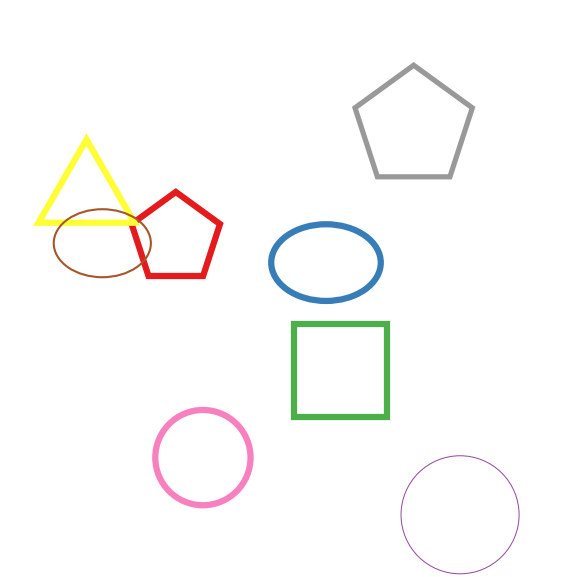[{"shape": "pentagon", "thickness": 3, "radius": 0.4, "center": [0.304, 0.586]}, {"shape": "oval", "thickness": 3, "radius": 0.47, "center": [0.564, 0.544]}, {"shape": "square", "thickness": 3, "radius": 0.4, "center": [0.589, 0.357]}, {"shape": "circle", "thickness": 0.5, "radius": 0.51, "center": [0.797, 0.108]}, {"shape": "triangle", "thickness": 3, "radius": 0.48, "center": [0.15, 0.661]}, {"shape": "oval", "thickness": 1, "radius": 0.42, "center": [0.177, 0.578]}, {"shape": "circle", "thickness": 3, "radius": 0.41, "center": [0.351, 0.207]}, {"shape": "pentagon", "thickness": 2.5, "radius": 0.53, "center": [0.716, 0.779]}]